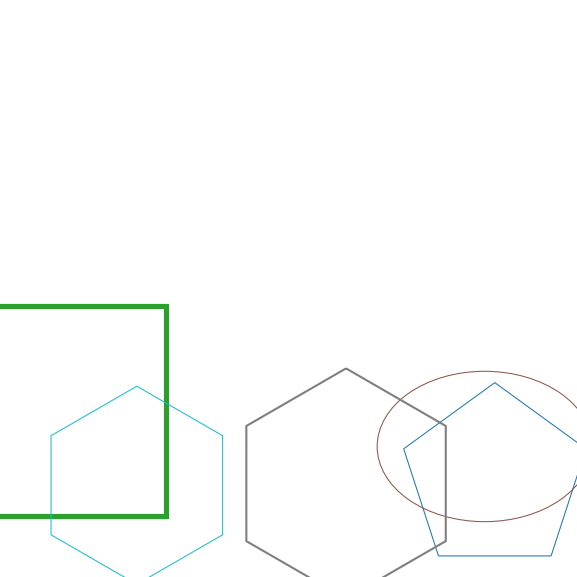[{"shape": "pentagon", "thickness": 0.5, "radius": 0.83, "center": [0.857, 0.171]}, {"shape": "square", "thickness": 2.5, "radius": 0.91, "center": [0.106, 0.288]}, {"shape": "oval", "thickness": 0.5, "radius": 0.93, "center": [0.839, 0.226]}, {"shape": "hexagon", "thickness": 1, "radius": 1.0, "center": [0.599, 0.162]}, {"shape": "hexagon", "thickness": 0.5, "radius": 0.86, "center": [0.237, 0.159]}]